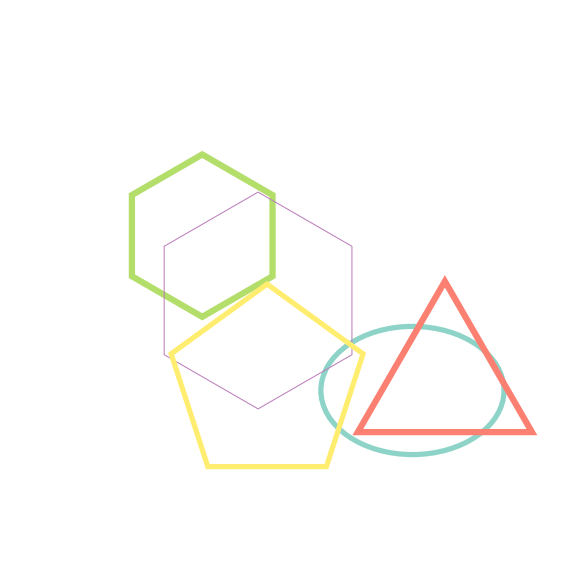[{"shape": "oval", "thickness": 2.5, "radius": 0.79, "center": [0.714, 0.323]}, {"shape": "triangle", "thickness": 3, "radius": 0.87, "center": [0.77, 0.338]}, {"shape": "hexagon", "thickness": 3, "radius": 0.7, "center": [0.35, 0.591]}, {"shape": "hexagon", "thickness": 0.5, "radius": 0.94, "center": [0.447, 0.479]}, {"shape": "pentagon", "thickness": 2.5, "radius": 0.87, "center": [0.463, 0.332]}]